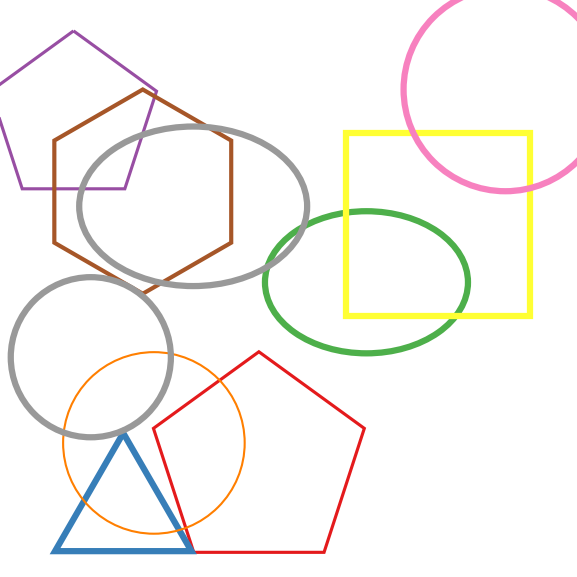[{"shape": "pentagon", "thickness": 1.5, "radius": 0.96, "center": [0.448, 0.198]}, {"shape": "triangle", "thickness": 3, "radius": 0.68, "center": [0.213, 0.113]}, {"shape": "oval", "thickness": 3, "radius": 0.88, "center": [0.635, 0.51]}, {"shape": "pentagon", "thickness": 1.5, "radius": 0.76, "center": [0.127, 0.794]}, {"shape": "circle", "thickness": 1, "radius": 0.79, "center": [0.266, 0.232]}, {"shape": "square", "thickness": 3, "radius": 0.8, "center": [0.759, 0.61]}, {"shape": "hexagon", "thickness": 2, "radius": 0.88, "center": [0.247, 0.667]}, {"shape": "circle", "thickness": 3, "radius": 0.88, "center": [0.875, 0.844]}, {"shape": "oval", "thickness": 3, "radius": 0.99, "center": [0.335, 0.642]}, {"shape": "circle", "thickness": 3, "radius": 0.69, "center": [0.157, 0.381]}]